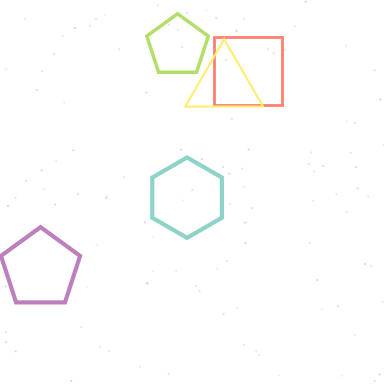[{"shape": "hexagon", "thickness": 3, "radius": 0.52, "center": [0.486, 0.487]}, {"shape": "square", "thickness": 2, "radius": 0.44, "center": [0.645, 0.816]}, {"shape": "pentagon", "thickness": 2.5, "radius": 0.42, "center": [0.461, 0.88]}, {"shape": "pentagon", "thickness": 3, "radius": 0.54, "center": [0.105, 0.302]}, {"shape": "triangle", "thickness": 1.5, "radius": 0.58, "center": [0.582, 0.782]}]